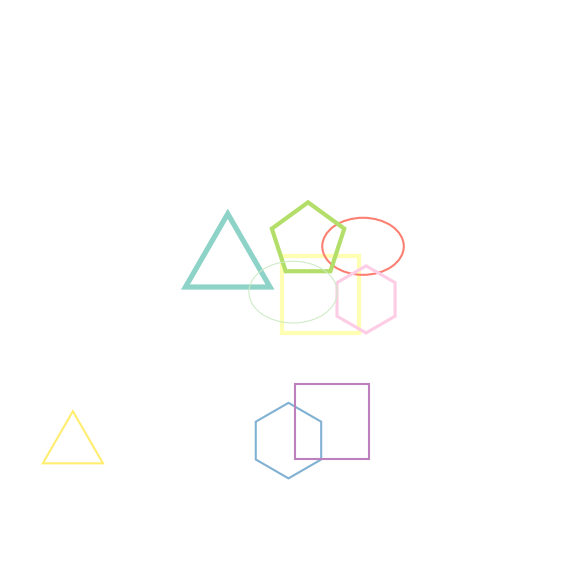[{"shape": "triangle", "thickness": 2.5, "radius": 0.42, "center": [0.394, 0.544]}, {"shape": "square", "thickness": 2, "radius": 0.33, "center": [0.555, 0.489]}, {"shape": "oval", "thickness": 1, "radius": 0.35, "center": [0.629, 0.573]}, {"shape": "hexagon", "thickness": 1, "radius": 0.33, "center": [0.5, 0.236]}, {"shape": "pentagon", "thickness": 2, "radius": 0.33, "center": [0.533, 0.583]}, {"shape": "hexagon", "thickness": 1.5, "radius": 0.29, "center": [0.634, 0.481]}, {"shape": "square", "thickness": 1, "radius": 0.32, "center": [0.575, 0.269]}, {"shape": "oval", "thickness": 0.5, "radius": 0.38, "center": [0.507, 0.493]}, {"shape": "triangle", "thickness": 1, "radius": 0.3, "center": [0.126, 0.227]}]